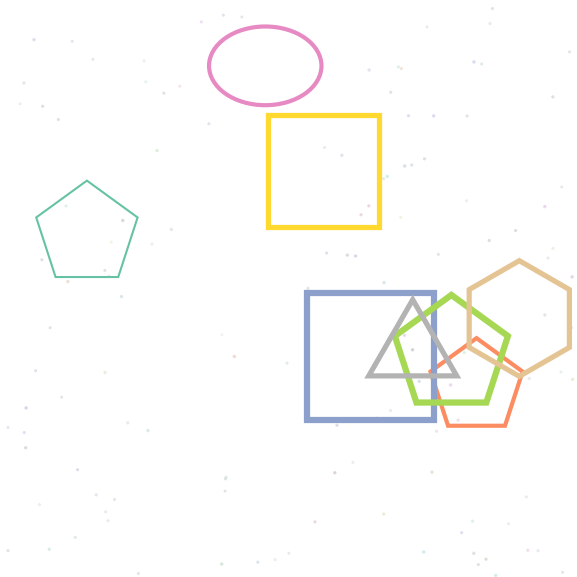[{"shape": "pentagon", "thickness": 1, "radius": 0.46, "center": [0.15, 0.594]}, {"shape": "pentagon", "thickness": 2, "radius": 0.42, "center": [0.825, 0.33]}, {"shape": "square", "thickness": 3, "radius": 0.55, "center": [0.642, 0.382]}, {"shape": "oval", "thickness": 2, "radius": 0.49, "center": [0.459, 0.885]}, {"shape": "pentagon", "thickness": 3, "radius": 0.51, "center": [0.782, 0.385]}, {"shape": "square", "thickness": 2.5, "radius": 0.48, "center": [0.56, 0.703]}, {"shape": "hexagon", "thickness": 2.5, "radius": 0.5, "center": [0.899, 0.448]}, {"shape": "triangle", "thickness": 2.5, "radius": 0.44, "center": [0.715, 0.392]}]